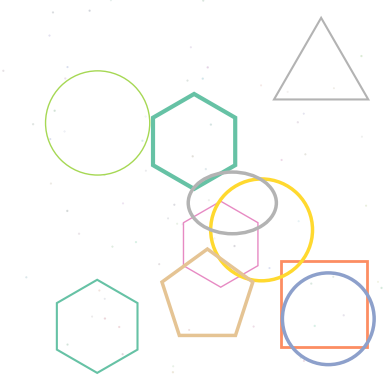[{"shape": "hexagon", "thickness": 1.5, "radius": 0.6, "center": [0.252, 0.152]}, {"shape": "hexagon", "thickness": 3, "radius": 0.62, "center": [0.504, 0.633]}, {"shape": "square", "thickness": 2, "radius": 0.56, "center": [0.842, 0.212]}, {"shape": "circle", "thickness": 2.5, "radius": 0.6, "center": [0.853, 0.172]}, {"shape": "hexagon", "thickness": 1, "radius": 0.56, "center": [0.573, 0.366]}, {"shape": "circle", "thickness": 1, "radius": 0.68, "center": [0.254, 0.681]}, {"shape": "circle", "thickness": 2.5, "radius": 0.66, "center": [0.679, 0.403]}, {"shape": "pentagon", "thickness": 2.5, "radius": 0.62, "center": [0.539, 0.229]}, {"shape": "triangle", "thickness": 1.5, "radius": 0.71, "center": [0.834, 0.812]}, {"shape": "oval", "thickness": 2.5, "radius": 0.57, "center": [0.603, 0.473]}]